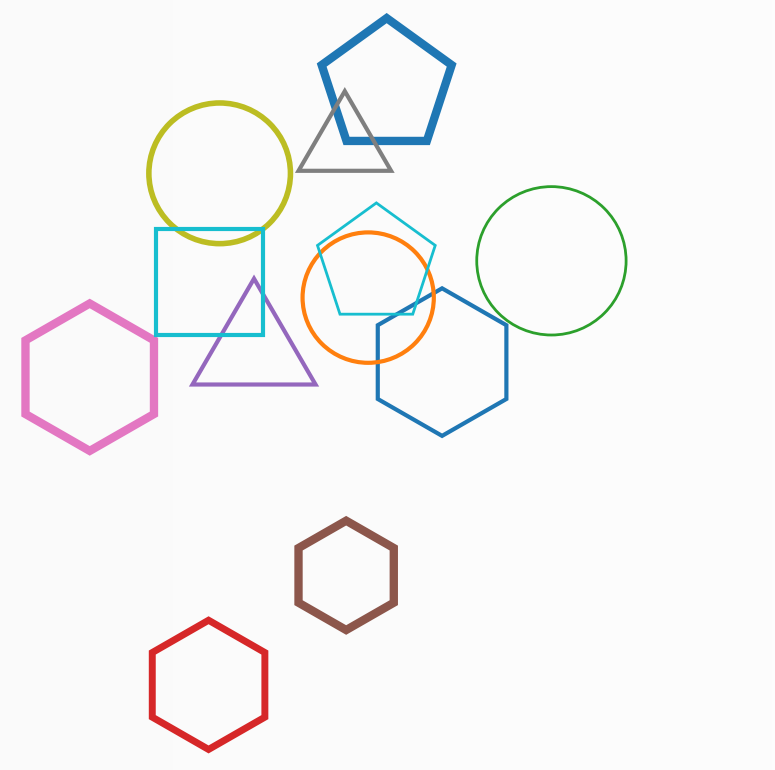[{"shape": "pentagon", "thickness": 3, "radius": 0.44, "center": [0.499, 0.888]}, {"shape": "hexagon", "thickness": 1.5, "radius": 0.48, "center": [0.57, 0.53]}, {"shape": "circle", "thickness": 1.5, "radius": 0.42, "center": [0.475, 0.614]}, {"shape": "circle", "thickness": 1, "radius": 0.48, "center": [0.712, 0.661]}, {"shape": "hexagon", "thickness": 2.5, "radius": 0.42, "center": [0.269, 0.111]}, {"shape": "triangle", "thickness": 1.5, "radius": 0.46, "center": [0.328, 0.546]}, {"shape": "hexagon", "thickness": 3, "radius": 0.35, "center": [0.447, 0.253]}, {"shape": "hexagon", "thickness": 3, "radius": 0.48, "center": [0.116, 0.51]}, {"shape": "triangle", "thickness": 1.5, "radius": 0.34, "center": [0.445, 0.813]}, {"shape": "circle", "thickness": 2, "radius": 0.46, "center": [0.283, 0.775]}, {"shape": "pentagon", "thickness": 1, "radius": 0.4, "center": [0.486, 0.657]}, {"shape": "square", "thickness": 1.5, "radius": 0.34, "center": [0.271, 0.634]}]